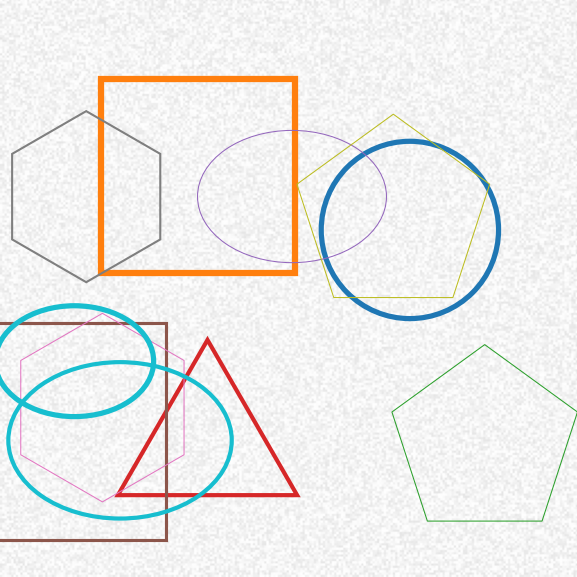[{"shape": "circle", "thickness": 2.5, "radius": 0.77, "center": [0.71, 0.601]}, {"shape": "square", "thickness": 3, "radius": 0.84, "center": [0.343, 0.694]}, {"shape": "pentagon", "thickness": 0.5, "radius": 0.84, "center": [0.839, 0.233]}, {"shape": "triangle", "thickness": 2, "radius": 0.9, "center": [0.359, 0.231]}, {"shape": "oval", "thickness": 0.5, "radius": 0.82, "center": [0.506, 0.659]}, {"shape": "square", "thickness": 1.5, "radius": 0.94, "center": [0.1, 0.252]}, {"shape": "hexagon", "thickness": 0.5, "radius": 0.82, "center": [0.177, 0.293]}, {"shape": "hexagon", "thickness": 1, "radius": 0.74, "center": [0.149, 0.659]}, {"shape": "pentagon", "thickness": 0.5, "radius": 0.88, "center": [0.681, 0.626]}, {"shape": "oval", "thickness": 2, "radius": 0.97, "center": [0.208, 0.237]}, {"shape": "oval", "thickness": 2.5, "radius": 0.69, "center": [0.129, 0.374]}]